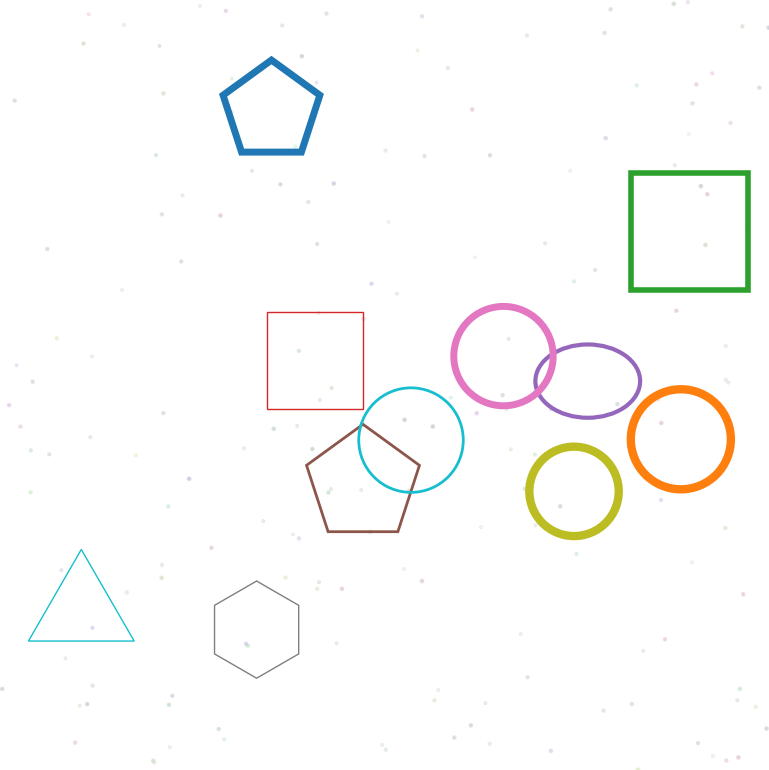[{"shape": "pentagon", "thickness": 2.5, "radius": 0.33, "center": [0.353, 0.856]}, {"shape": "circle", "thickness": 3, "radius": 0.32, "center": [0.884, 0.429]}, {"shape": "square", "thickness": 2, "radius": 0.38, "center": [0.896, 0.699]}, {"shape": "square", "thickness": 0.5, "radius": 0.31, "center": [0.409, 0.532]}, {"shape": "oval", "thickness": 1.5, "radius": 0.34, "center": [0.763, 0.505]}, {"shape": "pentagon", "thickness": 1, "radius": 0.39, "center": [0.471, 0.372]}, {"shape": "circle", "thickness": 2.5, "radius": 0.32, "center": [0.654, 0.538]}, {"shape": "hexagon", "thickness": 0.5, "radius": 0.32, "center": [0.333, 0.182]}, {"shape": "circle", "thickness": 3, "radius": 0.29, "center": [0.746, 0.362]}, {"shape": "circle", "thickness": 1, "radius": 0.34, "center": [0.534, 0.428]}, {"shape": "triangle", "thickness": 0.5, "radius": 0.4, "center": [0.106, 0.207]}]